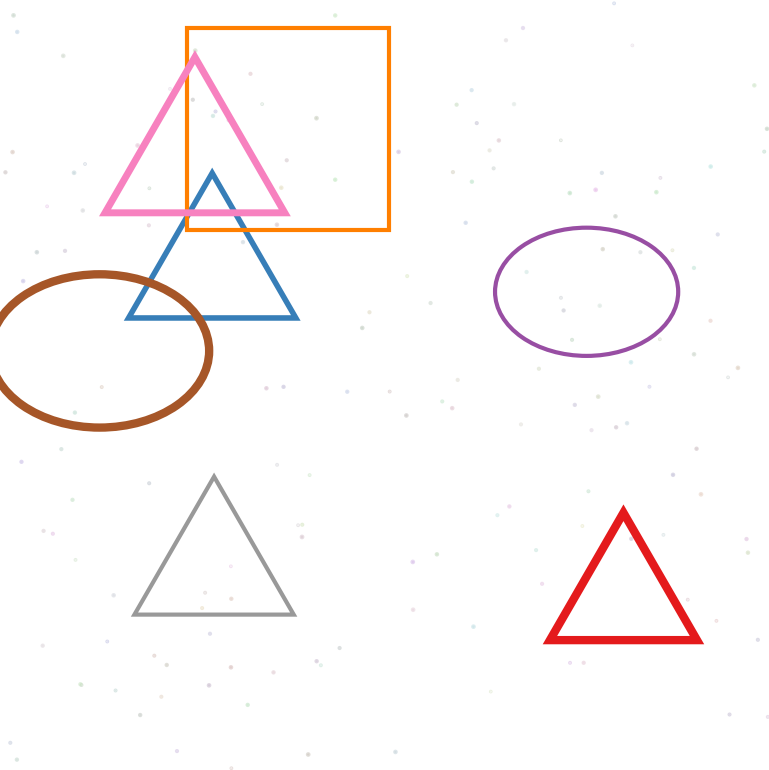[{"shape": "triangle", "thickness": 3, "radius": 0.55, "center": [0.81, 0.224]}, {"shape": "triangle", "thickness": 2, "radius": 0.63, "center": [0.276, 0.65]}, {"shape": "oval", "thickness": 1.5, "radius": 0.59, "center": [0.762, 0.621]}, {"shape": "square", "thickness": 1.5, "radius": 0.66, "center": [0.374, 0.833]}, {"shape": "oval", "thickness": 3, "radius": 0.71, "center": [0.129, 0.544]}, {"shape": "triangle", "thickness": 2.5, "radius": 0.67, "center": [0.253, 0.791]}, {"shape": "triangle", "thickness": 1.5, "radius": 0.6, "center": [0.278, 0.262]}]